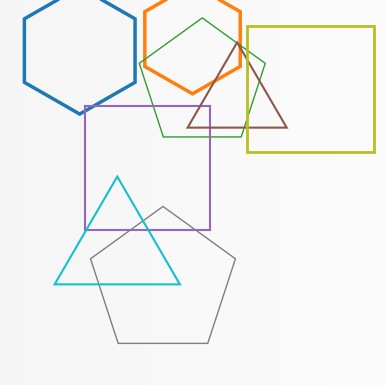[{"shape": "hexagon", "thickness": 2.5, "radius": 0.82, "center": [0.206, 0.869]}, {"shape": "hexagon", "thickness": 2.5, "radius": 0.71, "center": [0.497, 0.898]}, {"shape": "pentagon", "thickness": 1, "radius": 0.85, "center": [0.522, 0.783]}, {"shape": "square", "thickness": 1.5, "radius": 0.8, "center": [0.38, 0.564]}, {"shape": "triangle", "thickness": 1.5, "radius": 0.74, "center": [0.612, 0.742]}, {"shape": "pentagon", "thickness": 1, "radius": 0.98, "center": [0.421, 0.267]}, {"shape": "square", "thickness": 2, "radius": 0.82, "center": [0.8, 0.769]}, {"shape": "triangle", "thickness": 1.5, "radius": 0.93, "center": [0.303, 0.355]}]